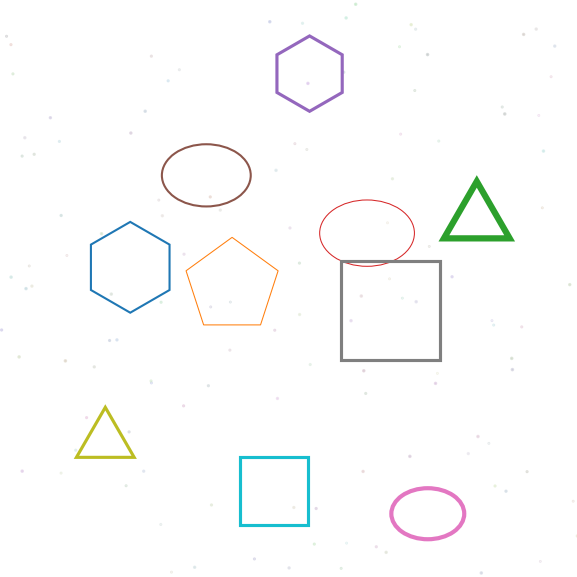[{"shape": "hexagon", "thickness": 1, "radius": 0.39, "center": [0.226, 0.536]}, {"shape": "pentagon", "thickness": 0.5, "radius": 0.42, "center": [0.402, 0.504]}, {"shape": "triangle", "thickness": 3, "radius": 0.33, "center": [0.826, 0.619]}, {"shape": "oval", "thickness": 0.5, "radius": 0.41, "center": [0.636, 0.595]}, {"shape": "hexagon", "thickness": 1.5, "radius": 0.33, "center": [0.536, 0.872]}, {"shape": "oval", "thickness": 1, "radius": 0.38, "center": [0.357, 0.695]}, {"shape": "oval", "thickness": 2, "radius": 0.32, "center": [0.741, 0.11]}, {"shape": "square", "thickness": 1.5, "radius": 0.43, "center": [0.675, 0.462]}, {"shape": "triangle", "thickness": 1.5, "radius": 0.29, "center": [0.182, 0.236]}, {"shape": "square", "thickness": 1.5, "radius": 0.3, "center": [0.474, 0.149]}]